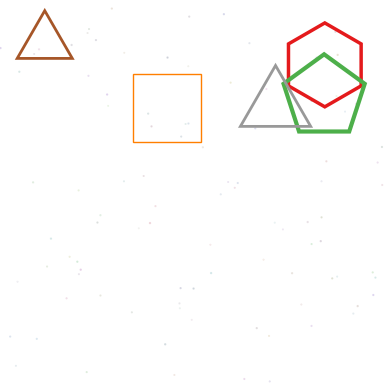[{"shape": "hexagon", "thickness": 2.5, "radius": 0.54, "center": [0.844, 0.831]}, {"shape": "pentagon", "thickness": 3, "radius": 0.55, "center": [0.842, 0.748]}, {"shape": "square", "thickness": 1, "radius": 0.44, "center": [0.433, 0.719]}, {"shape": "triangle", "thickness": 2, "radius": 0.41, "center": [0.116, 0.89]}, {"shape": "triangle", "thickness": 2, "radius": 0.53, "center": [0.716, 0.724]}]